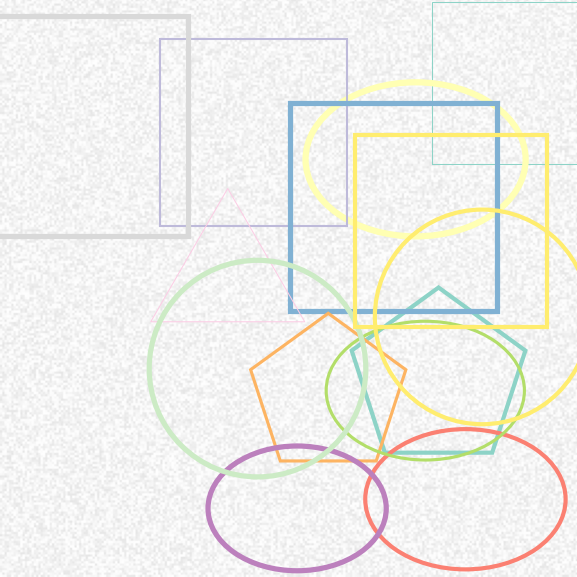[{"shape": "square", "thickness": 0.5, "radius": 0.7, "center": [0.889, 0.855]}, {"shape": "pentagon", "thickness": 2, "radius": 0.79, "center": [0.759, 0.343]}, {"shape": "oval", "thickness": 3, "radius": 0.95, "center": [0.72, 0.723]}, {"shape": "square", "thickness": 1, "radius": 0.81, "center": [0.439, 0.77]}, {"shape": "oval", "thickness": 2, "radius": 0.87, "center": [0.806, 0.135]}, {"shape": "square", "thickness": 2.5, "radius": 0.9, "center": [0.682, 0.641]}, {"shape": "pentagon", "thickness": 1.5, "radius": 0.71, "center": [0.568, 0.315]}, {"shape": "oval", "thickness": 1.5, "radius": 0.86, "center": [0.736, 0.323]}, {"shape": "triangle", "thickness": 0.5, "radius": 0.77, "center": [0.394, 0.519]}, {"shape": "square", "thickness": 2.5, "radius": 0.95, "center": [0.136, 0.781]}, {"shape": "oval", "thickness": 2.5, "radius": 0.77, "center": [0.515, 0.119]}, {"shape": "circle", "thickness": 2.5, "radius": 0.94, "center": [0.446, 0.361]}, {"shape": "square", "thickness": 2, "radius": 0.83, "center": [0.781, 0.599]}, {"shape": "circle", "thickness": 2, "radius": 0.93, "center": [0.835, 0.45]}]